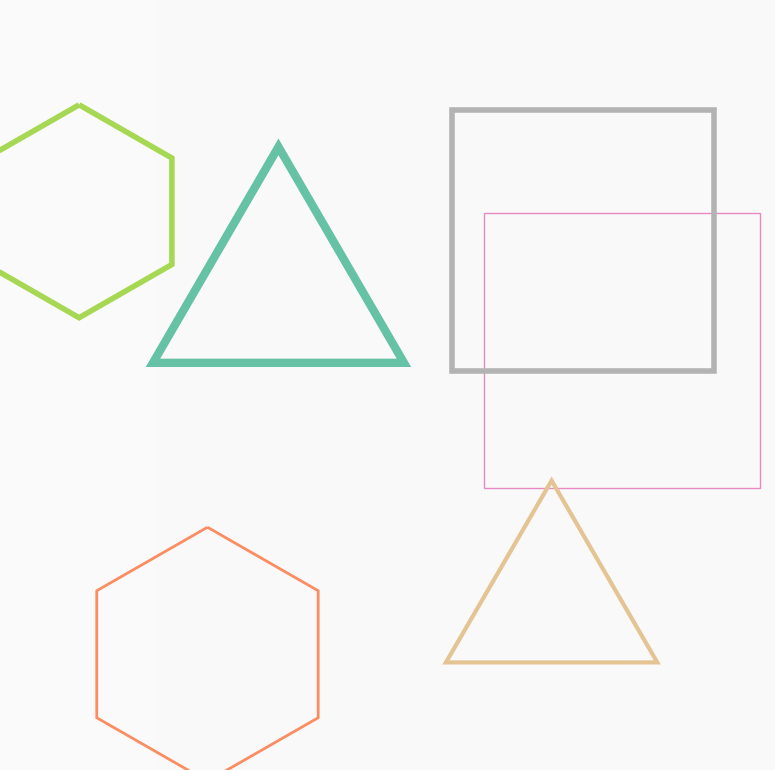[{"shape": "triangle", "thickness": 3, "radius": 0.93, "center": [0.359, 0.622]}, {"shape": "hexagon", "thickness": 1, "radius": 0.82, "center": [0.268, 0.15]}, {"shape": "square", "thickness": 0.5, "radius": 0.89, "center": [0.803, 0.545]}, {"shape": "hexagon", "thickness": 2, "radius": 0.69, "center": [0.102, 0.726]}, {"shape": "triangle", "thickness": 1.5, "radius": 0.79, "center": [0.712, 0.218]}, {"shape": "square", "thickness": 2, "radius": 0.85, "center": [0.752, 0.688]}]